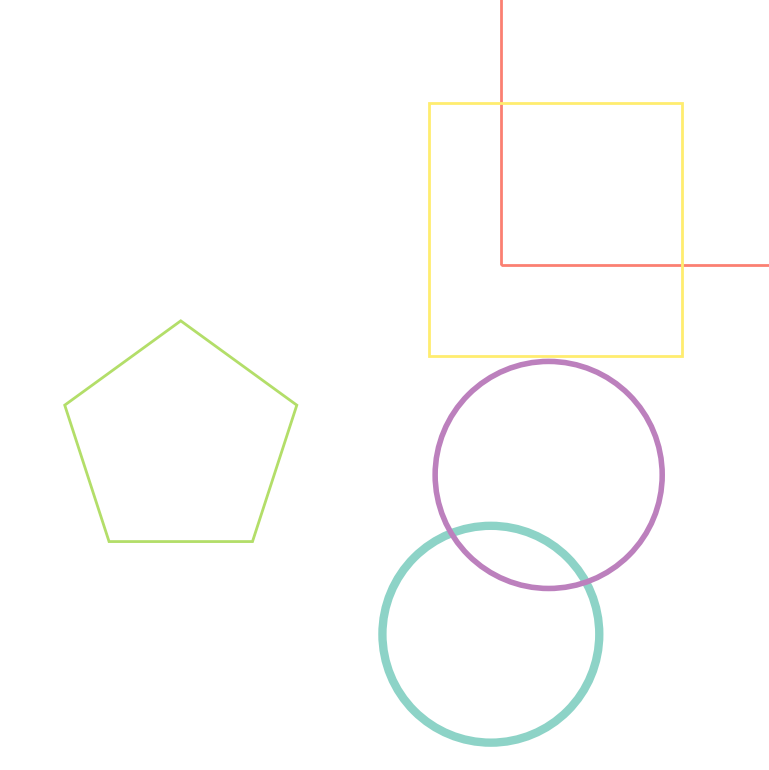[{"shape": "circle", "thickness": 3, "radius": 0.7, "center": [0.637, 0.176]}, {"shape": "square", "thickness": 1, "radius": 0.96, "center": [0.844, 0.849]}, {"shape": "pentagon", "thickness": 1, "radius": 0.79, "center": [0.235, 0.425]}, {"shape": "circle", "thickness": 2, "radius": 0.74, "center": [0.713, 0.383]}, {"shape": "square", "thickness": 1, "radius": 0.82, "center": [0.721, 0.702]}]